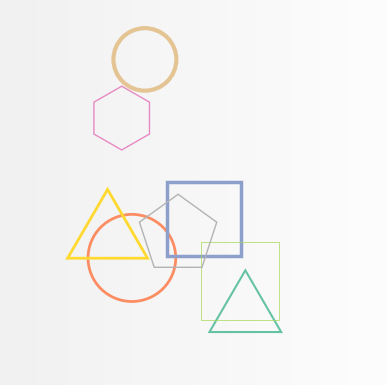[{"shape": "triangle", "thickness": 1.5, "radius": 0.53, "center": [0.633, 0.191]}, {"shape": "circle", "thickness": 2, "radius": 0.57, "center": [0.34, 0.33]}, {"shape": "square", "thickness": 2.5, "radius": 0.48, "center": [0.527, 0.431]}, {"shape": "hexagon", "thickness": 1, "radius": 0.41, "center": [0.314, 0.693]}, {"shape": "square", "thickness": 0.5, "radius": 0.51, "center": [0.62, 0.27]}, {"shape": "triangle", "thickness": 2, "radius": 0.6, "center": [0.278, 0.389]}, {"shape": "circle", "thickness": 3, "radius": 0.41, "center": [0.374, 0.846]}, {"shape": "pentagon", "thickness": 1, "radius": 0.52, "center": [0.46, 0.391]}]